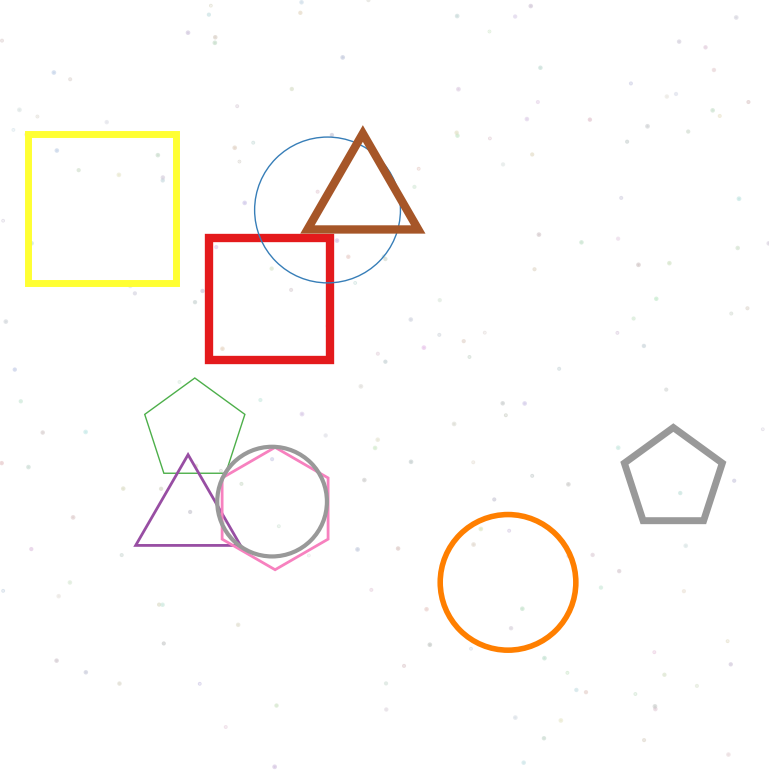[{"shape": "square", "thickness": 3, "radius": 0.39, "center": [0.349, 0.612]}, {"shape": "circle", "thickness": 0.5, "radius": 0.47, "center": [0.425, 0.727]}, {"shape": "pentagon", "thickness": 0.5, "radius": 0.34, "center": [0.253, 0.441]}, {"shape": "triangle", "thickness": 1, "radius": 0.39, "center": [0.244, 0.331]}, {"shape": "circle", "thickness": 2, "radius": 0.44, "center": [0.66, 0.244]}, {"shape": "square", "thickness": 2.5, "radius": 0.48, "center": [0.132, 0.729]}, {"shape": "triangle", "thickness": 3, "radius": 0.42, "center": [0.471, 0.744]}, {"shape": "hexagon", "thickness": 1, "radius": 0.4, "center": [0.357, 0.34]}, {"shape": "pentagon", "thickness": 2.5, "radius": 0.33, "center": [0.874, 0.378]}, {"shape": "circle", "thickness": 1.5, "radius": 0.36, "center": [0.353, 0.349]}]